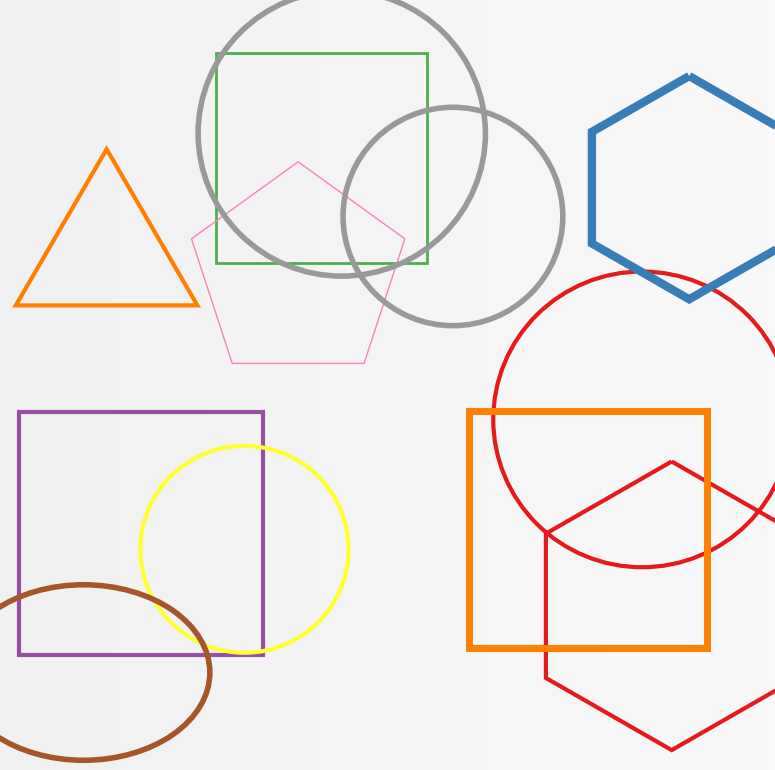[{"shape": "hexagon", "thickness": 1.5, "radius": 0.94, "center": [0.867, 0.213]}, {"shape": "circle", "thickness": 1.5, "radius": 0.96, "center": [0.828, 0.455]}, {"shape": "hexagon", "thickness": 3, "radius": 0.72, "center": [0.889, 0.756]}, {"shape": "square", "thickness": 1, "radius": 0.68, "center": [0.414, 0.795]}, {"shape": "square", "thickness": 1.5, "radius": 0.79, "center": [0.182, 0.307]}, {"shape": "square", "thickness": 2.5, "radius": 0.77, "center": [0.759, 0.312]}, {"shape": "triangle", "thickness": 1.5, "radius": 0.68, "center": [0.138, 0.671]}, {"shape": "circle", "thickness": 1.5, "radius": 0.67, "center": [0.315, 0.287]}, {"shape": "oval", "thickness": 2, "radius": 0.81, "center": [0.108, 0.127]}, {"shape": "pentagon", "thickness": 0.5, "radius": 0.72, "center": [0.385, 0.645]}, {"shape": "circle", "thickness": 2, "radius": 0.93, "center": [0.441, 0.827]}, {"shape": "circle", "thickness": 2, "radius": 0.71, "center": [0.584, 0.719]}]